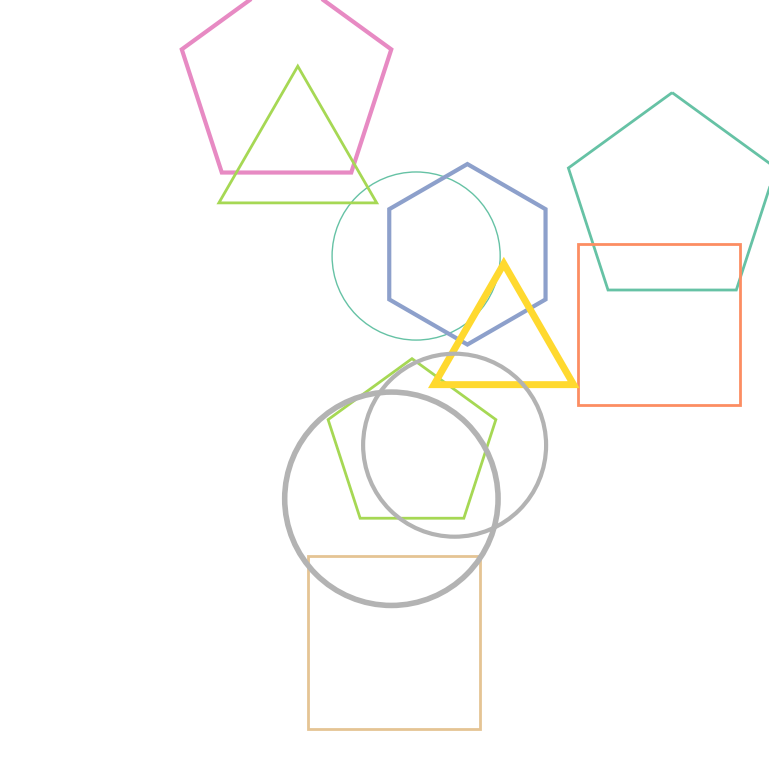[{"shape": "circle", "thickness": 0.5, "radius": 0.55, "center": [0.54, 0.668]}, {"shape": "pentagon", "thickness": 1, "radius": 0.71, "center": [0.873, 0.738]}, {"shape": "square", "thickness": 1, "radius": 0.52, "center": [0.856, 0.579]}, {"shape": "hexagon", "thickness": 1.5, "radius": 0.59, "center": [0.607, 0.67]}, {"shape": "pentagon", "thickness": 1.5, "radius": 0.72, "center": [0.372, 0.892]}, {"shape": "triangle", "thickness": 1, "radius": 0.59, "center": [0.387, 0.796]}, {"shape": "pentagon", "thickness": 1, "radius": 0.57, "center": [0.535, 0.42]}, {"shape": "triangle", "thickness": 2.5, "radius": 0.52, "center": [0.654, 0.553]}, {"shape": "square", "thickness": 1, "radius": 0.56, "center": [0.512, 0.166]}, {"shape": "circle", "thickness": 2, "radius": 0.69, "center": [0.508, 0.352]}, {"shape": "circle", "thickness": 1.5, "radius": 0.59, "center": [0.59, 0.422]}]